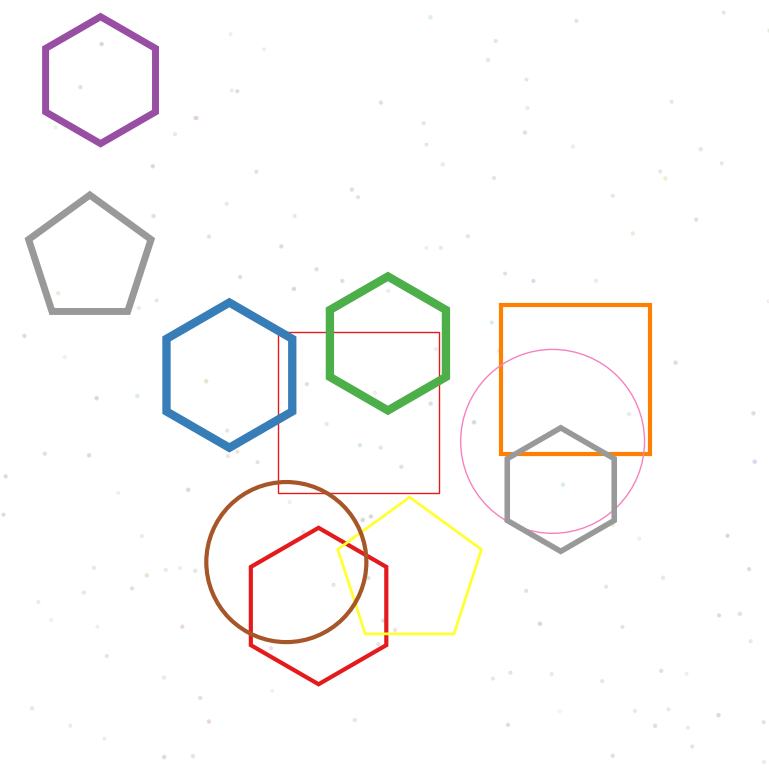[{"shape": "square", "thickness": 0.5, "radius": 0.52, "center": [0.465, 0.464]}, {"shape": "hexagon", "thickness": 1.5, "radius": 0.51, "center": [0.414, 0.213]}, {"shape": "hexagon", "thickness": 3, "radius": 0.47, "center": [0.298, 0.513]}, {"shape": "hexagon", "thickness": 3, "radius": 0.44, "center": [0.504, 0.554]}, {"shape": "hexagon", "thickness": 2.5, "radius": 0.41, "center": [0.131, 0.896]}, {"shape": "square", "thickness": 1.5, "radius": 0.48, "center": [0.747, 0.507]}, {"shape": "pentagon", "thickness": 1, "radius": 0.49, "center": [0.532, 0.256]}, {"shape": "circle", "thickness": 1.5, "radius": 0.52, "center": [0.372, 0.27]}, {"shape": "circle", "thickness": 0.5, "radius": 0.6, "center": [0.718, 0.427]}, {"shape": "hexagon", "thickness": 2, "radius": 0.4, "center": [0.728, 0.364]}, {"shape": "pentagon", "thickness": 2.5, "radius": 0.42, "center": [0.117, 0.663]}]